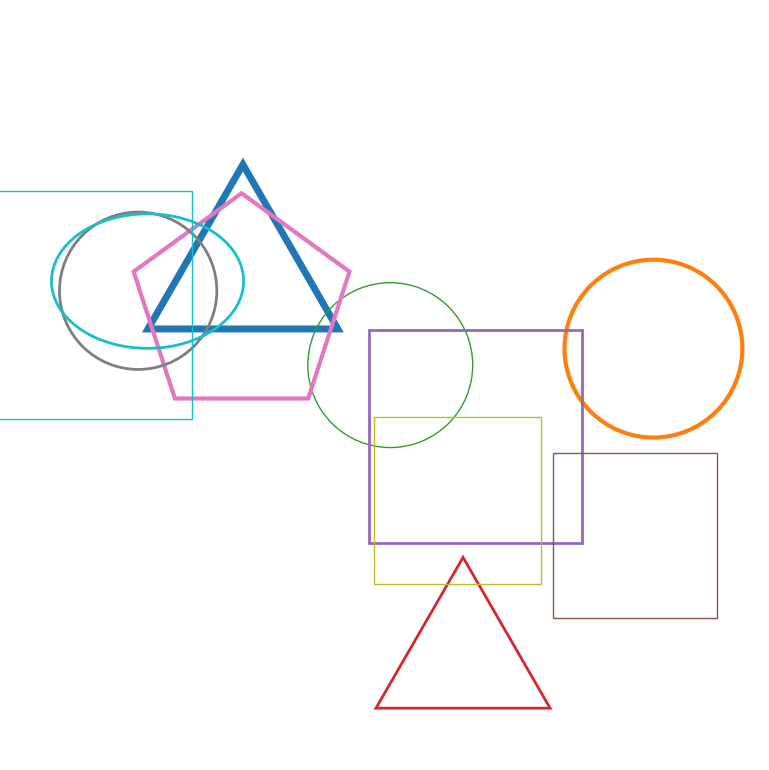[{"shape": "triangle", "thickness": 2.5, "radius": 0.71, "center": [0.315, 0.644]}, {"shape": "circle", "thickness": 1.5, "radius": 0.58, "center": [0.849, 0.547]}, {"shape": "circle", "thickness": 0.5, "radius": 0.54, "center": [0.507, 0.526]}, {"shape": "triangle", "thickness": 1, "radius": 0.65, "center": [0.601, 0.146]}, {"shape": "square", "thickness": 1, "radius": 0.69, "center": [0.618, 0.434]}, {"shape": "square", "thickness": 0.5, "radius": 0.53, "center": [0.825, 0.305]}, {"shape": "pentagon", "thickness": 1.5, "radius": 0.74, "center": [0.314, 0.602]}, {"shape": "circle", "thickness": 1, "radius": 0.51, "center": [0.179, 0.622]}, {"shape": "square", "thickness": 0.5, "radius": 0.54, "center": [0.594, 0.35]}, {"shape": "oval", "thickness": 1, "radius": 0.62, "center": [0.192, 0.635]}, {"shape": "square", "thickness": 0.5, "radius": 0.74, "center": [0.102, 0.603]}]